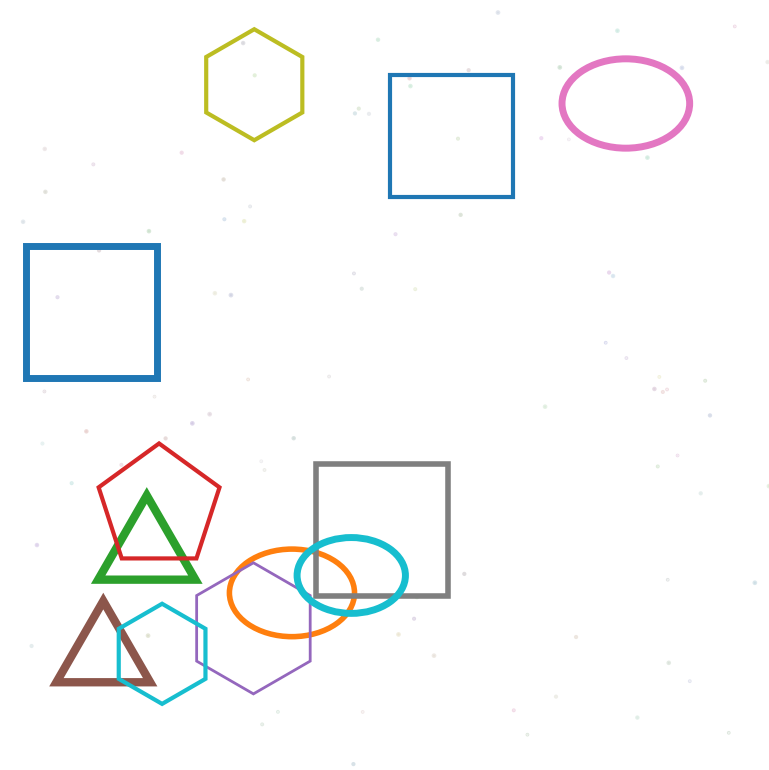[{"shape": "square", "thickness": 1.5, "radius": 0.4, "center": [0.586, 0.823]}, {"shape": "square", "thickness": 2.5, "radius": 0.43, "center": [0.119, 0.595]}, {"shape": "oval", "thickness": 2, "radius": 0.41, "center": [0.379, 0.23]}, {"shape": "triangle", "thickness": 3, "radius": 0.36, "center": [0.191, 0.284]}, {"shape": "pentagon", "thickness": 1.5, "radius": 0.41, "center": [0.207, 0.342]}, {"shape": "hexagon", "thickness": 1, "radius": 0.43, "center": [0.329, 0.184]}, {"shape": "triangle", "thickness": 3, "radius": 0.35, "center": [0.134, 0.149]}, {"shape": "oval", "thickness": 2.5, "radius": 0.41, "center": [0.813, 0.866]}, {"shape": "square", "thickness": 2, "radius": 0.43, "center": [0.496, 0.312]}, {"shape": "hexagon", "thickness": 1.5, "radius": 0.36, "center": [0.33, 0.89]}, {"shape": "oval", "thickness": 2.5, "radius": 0.35, "center": [0.456, 0.253]}, {"shape": "hexagon", "thickness": 1.5, "radius": 0.33, "center": [0.211, 0.151]}]